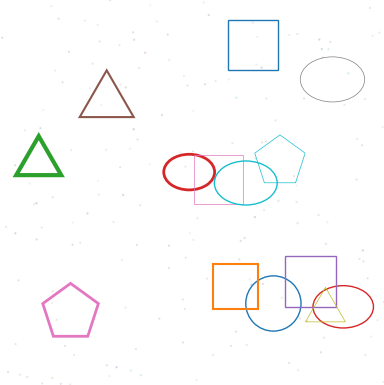[{"shape": "square", "thickness": 1, "radius": 0.33, "center": [0.656, 0.884]}, {"shape": "circle", "thickness": 1, "radius": 0.36, "center": [0.71, 0.212]}, {"shape": "square", "thickness": 1.5, "radius": 0.29, "center": [0.611, 0.256]}, {"shape": "triangle", "thickness": 3, "radius": 0.34, "center": [0.101, 0.579]}, {"shape": "oval", "thickness": 1, "radius": 0.39, "center": [0.892, 0.203]}, {"shape": "oval", "thickness": 2, "radius": 0.33, "center": [0.491, 0.553]}, {"shape": "square", "thickness": 1, "radius": 0.33, "center": [0.807, 0.27]}, {"shape": "triangle", "thickness": 1.5, "radius": 0.4, "center": [0.277, 0.736]}, {"shape": "pentagon", "thickness": 2, "radius": 0.38, "center": [0.183, 0.188]}, {"shape": "square", "thickness": 0.5, "radius": 0.32, "center": [0.569, 0.535]}, {"shape": "oval", "thickness": 0.5, "radius": 0.42, "center": [0.864, 0.794]}, {"shape": "triangle", "thickness": 0.5, "radius": 0.3, "center": [0.845, 0.194]}, {"shape": "oval", "thickness": 1, "radius": 0.41, "center": [0.638, 0.525]}, {"shape": "pentagon", "thickness": 0.5, "radius": 0.34, "center": [0.727, 0.581]}]